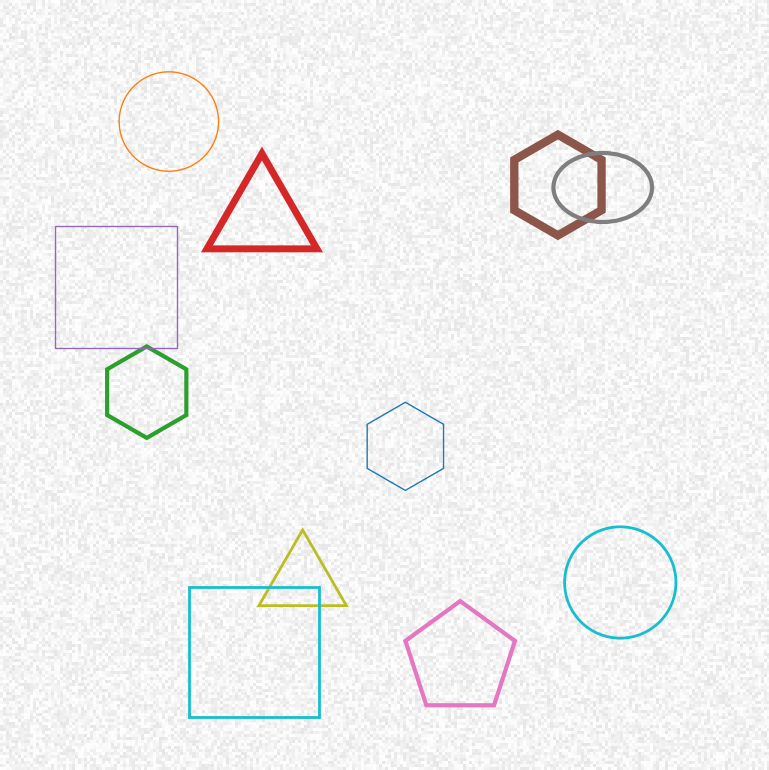[{"shape": "hexagon", "thickness": 0.5, "radius": 0.29, "center": [0.526, 0.42]}, {"shape": "circle", "thickness": 0.5, "radius": 0.32, "center": [0.219, 0.842]}, {"shape": "hexagon", "thickness": 1.5, "radius": 0.3, "center": [0.191, 0.491]}, {"shape": "triangle", "thickness": 2.5, "radius": 0.41, "center": [0.34, 0.718]}, {"shape": "square", "thickness": 0.5, "radius": 0.39, "center": [0.151, 0.627]}, {"shape": "hexagon", "thickness": 3, "radius": 0.33, "center": [0.725, 0.76]}, {"shape": "pentagon", "thickness": 1.5, "radius": 0.37, "center": [0.598, 0.145]}, {"shape": "oval", "thickness": 1.5, "radius": 0.32, "center": [0.783, 0.757]}, {"shape": "triangle", "thickness": 1, "radius": 0.33, "center": [0.393, 0.246]}, {"shape": "circle", "thickness": 1, "radius": 0.36, "center": [0.806, 0.244]}, {"shape": "square", "thickness": 1, "radius": 0.42, "center": [0.33, 0.153]}]